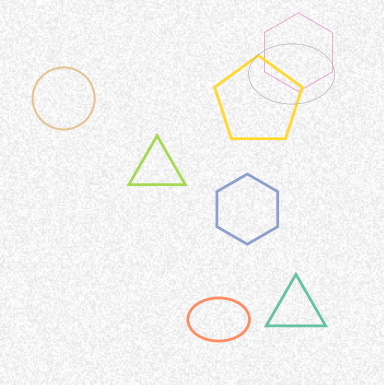[{"shape": "triangle", "thickness": 2, "radius": 0.45, "center": [0.769, 0.198]}, {"shape": "oval", "thickness": 2, "radius": 0.4, "center": [0.568, 0.17]}, {"shape": "hexagon", "thickness": 2, "radius": 0.46, "center": [0.642, 0.457]}, {"shape": "hexagon", "thickness": 0.5, "radius": 0.51, "center": [0.775, 0.864]}, {"shape": "triangle", "thickness": 2, "radius": 0.42, "center": [0.408, 0.563]}, {"shape": "pentagon", "thickness": 2, "radius": 0.6, "center": [0.671, 0.736]}, {"shape": "circle", "thickness": 1.5, "radius": 0.4, "center": [0.165, 0.744]}, {"shape": "oval", "thickness": 0.5, "radius": 0.56, "center": [0.758, 0.808]}]